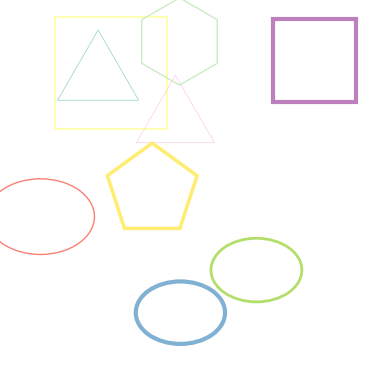[{"shape": "triangle", "thickness": 0.5, "radius": 0.61, "center": [0.255, 0.8]}, {"shape": "square", "thickness": 1.5, "radius": 0.72, "center": [0.288, 0.811]}, {"shape": "oval", "thickness": 1, "radius": 0.7, "center": [0.105, 0.437]}, {"shape": "oval", "thickness": 3, "radius": 0.58, "center": [0.469, 0.188]}, {"shape": "oval", "thickness": 2, "radius": 0.59, "center": [0.666, 0.298]}, {"shape": "triangle", "thickness": 0.5, "radius": 0.58, "center": [0.456, 0.688]}, {"shape": "square", "thickness": 3, "radius": 0.54, "center": [0.816, 0.842]}, {"shape": "hexagon", "thickness": 1, "radius": 0.57, "center": [0.466, 0.892]}, {"shape": "pentagon", "thickness": 2.5, "radius": 0.61, "center": [0.395, 0.506]}]